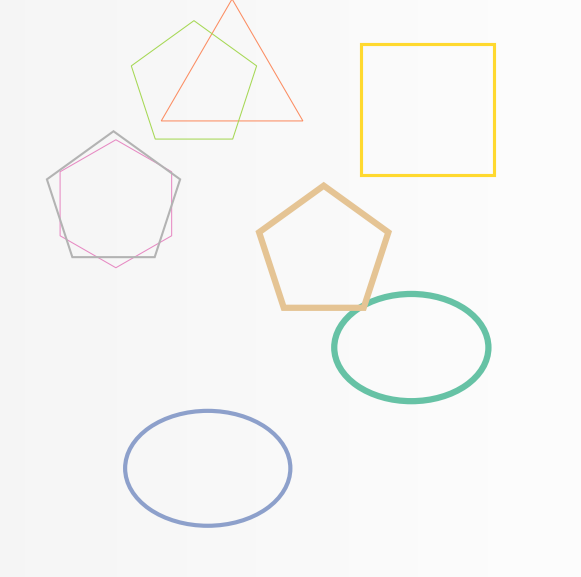[{"shape": "oval", "thickness": 3, "radius": 0.66, "center": [0.708, 0.397]}, {"shape": "triangle", "thickness": 0.5, "radius": 0.7, "center": [0.399, 0.86]}, {"shape": "oval", "thickness": 2, "radius": 0.71, "center": [0.357, 0.188]}, {"shape": "hexagon", "thickness": 0.5, "radius": 0.55, "center": [0.199, 0.646]}, {"shape": "pentagon", "thickness": 0.5, "radius": 0.57, "center": [0.334, 0.85]}, {"shape": "square", "thickness": 1.5, "radius": 0.57, "center": [0.736, 0.81]}, {"shape": "pentagon", "thickness": 3, "radius": 0.58, "center": [0.557, 0.561]}, {"shape": "pentagon", "thickness": 1, "radius": 0.6, "center": [0.195, 0.651]}]